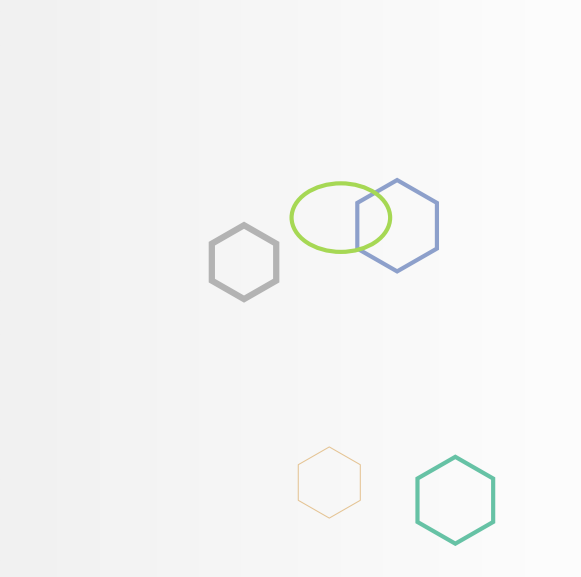[{"shape": "hexagon", "thickness": 2, "radius": 0.38, "center": [0.783, 0.133]}, {"shape": "hexagon", "thickness": 2, "radius": 0.4, "center": [0.683, 0.608]}, {"shape": "oval", "thickness": 2, "radius": 0.42, "center": [0.586, 0.622]}, {"shape": "hexagon", "thickness": 0.5, "radius": 0.31, "center": [0.567, 0.164]}, {"shape": "hexagon", "thickness": 3, "radius": 0.32, "center": [0.42, 0.545]}]